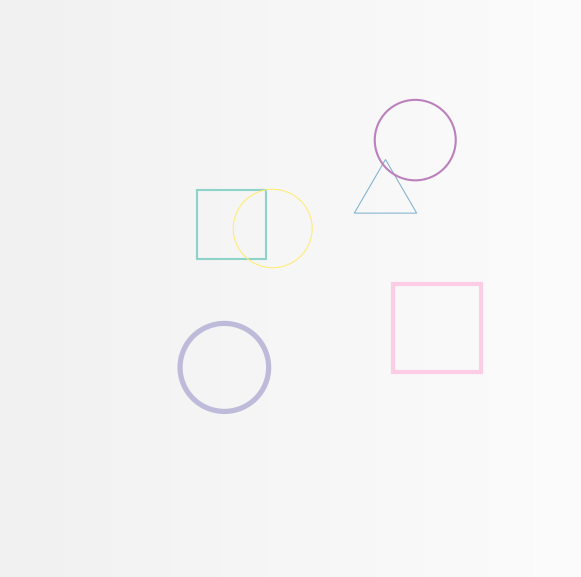[{"shape": "square", "thickness": 1, "radius": 0.3, "center": [0.399, 0.61]}, {"shape": "circle", "thickness": 2.5, "radius": 0.38, "center": [0.386, 0.363]}, {"shape": "triangle", "thickness": 0.5, "radius": 0.31, "center": [0.663, 0.661]}, {"shape": "square", "thickness": 2, "radius": 0.38, "center": [0.752, 0.431]}, {"shape": "circle", "thickness": 1, "radius": 0.35, "center": [0.714, 0.757]}, {"shape": "circle", "thickness": 0.5, "radius": 0.34, "center": [0.469, 0.603]}]